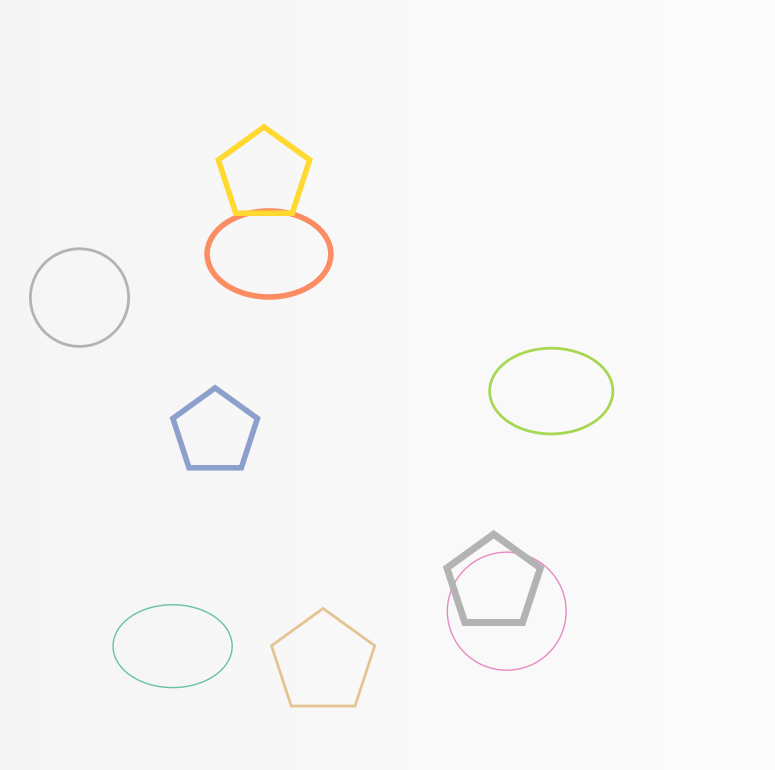[{"shape": "oval", "thickness": 0.5, "radius": 0.38, "center": [0.223, 0.161]}, {"shape": "oval", "thickness": 2, "radius": 0.4, "center": [0.347, 0.67]}, {"shape": "pentagon", "thickness": 2, "radius": 0.29, "center": [0.278, 0.439]}, {"shape": "circle", "thickness": 0.5, "radius": 0.38, "center": [0.654, 0.206]}, {"shape": "oval", "thickness": 1, "radius": 0.4, "center": [0.711, 0.492]}, {"shape": "pentagon", "thickness": 2, "radius": 0.31, "center": [0.341, 0.773]}, {"shape": "pentagon", "thickness": 1, "radius": 0.35, "center": [0.417, 0.14]}, {"shape": "circle", "thickness": 1, "radius": 0.32, "center": [0.103, 0.614]}, {"shape": "pentagon", "thickness": 2.5, "radius": 0.32, "center": [0.637, 0.243]}]